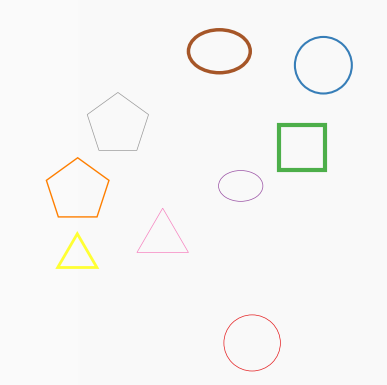[{"shape": "circle", "thickness": 0.5, "radius": 0.36, "center": [0.651, 0.109]}, {"shape": "circle", "thickness": 1.5, "radius": 0.37, "center": [0.834, 0.831]}, {"shape": "square", "thickness": 3, "radius": 0.3, "center": [0.779, 0.616]}, {"shape": "oval", "thickness": 0.5, "radius": 0.29, "center": [0.621, 0.517]}, {"shape": "pentagon", "thickness": 1, "radius": 0.42, "center": [0.2, 0.505]}, {"shape": "triangle", "thickness": 2, "radius": 0.29, "center": [0.2, 0.334]}, {"shape": "oval", "thickness": 2.5, "radius": 0.4, "center": [0.566, 0.867]}, {"shape": "triangle", "thickness": 0.5, "radius": 0.38, "center": [0.42, 0.383]}, {"shape": "pentagon", "thickness": 0.5, "radius": 0.42, "center": [0.304, 0.677]}]